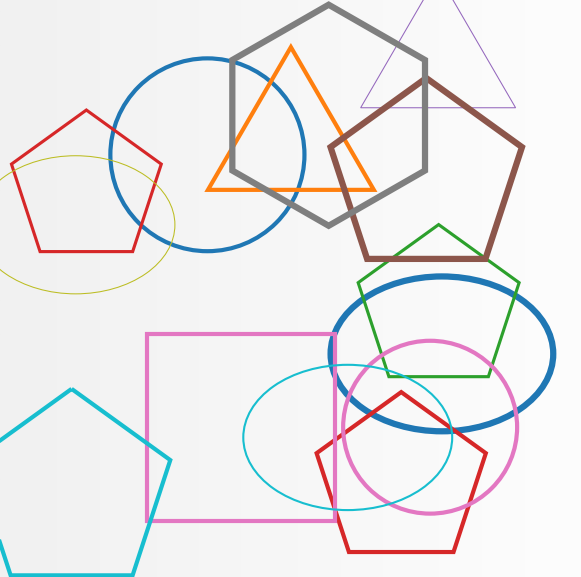[{"shape": "oval", "thickness": 3, "radius": 0.96, "center": [0.76, 0.386]}, {"shape": "circle", "thickness": 2, "radius": 0.83, "center": [0.357, 0.731]}, {"shape": "triangle", "thickness": 2, "radius": 0.82, "center": [0.5, 0.753]}, {"shape": "pentagon", "thickness": 1.5, "radius": 0.73, "center": [0.755, 0.465]}, {"shape": "pentagon", "thickness": 1.5, "radius": 0.68, "center": [0.149, 0.673]}, {"shape": "pentagon", "thickness": 2, "radius": 0.77, "center": [0.69, 0.167]}, {"shape": "triangle", "thickness": 0.5, "radius": 0.77, "center": [0.754, 0.889]}, {"shape": "pentagon", "thickness": 3, "radius": 0.87, "center": [0.733, 0.691]}, {"shape": "circle", "thickness": 2, "radius": 0.75, "center": [0.74, 0.259]}, {"shape": "square", "thickness": 2, "radius": 0.81, "center": [0.415, 0.259]}, {"shape": "hexagon", "thickness": 3, "radius": 0.96, "center": [0.565, 0.8]}, {"shape": "oval", "thickness": 0.5, "radius": 0.85, "center": [0.13, 0.61]}, {"shape": "oval", "thickness": 1, "radius": 0.9, "center": [0.598, 0.242]}, {"shape": "pentagon", "thickness": 2, "radius": 0.89, "center": [0.123, 0.147]}]